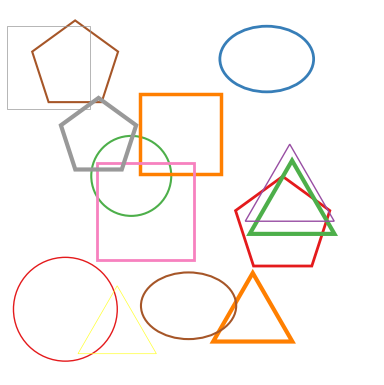[{"shape": "circle", "thickness": 1, "radius": 0.67, "center": [0.17, 0.197]}, {"shape": "pentagon", "thickness": 2, "radius": 0.64, "center": [0.734, 0.413]}, {"shape": "oval", "thickness": 2, "radius": 0.61, "center": [0.693, 0.847]}, {"shape": "triangle", "thickness": 3, "radius": 0.63, "center": [0.759, 0.456]}, {"shape": "circle", "thickness": 1.5, "radius": 0.52, "center": [0.341, 0.543]}, {"shape": "triangle", "thickness": 1, "radius": 0.67, "center": [0.753, 0.492]}, {"shape": "triangle", "thickness": 3, "radius": 0.59, "center": [0.656, 0.172]}, {"shape": "square", "thickness": 2.5, "radius": 0.52, "center": [0.469, 0.651]}, {"shape": "triangle", "thickness": 0.5, "radius": 0.59, "center": [0.304, 0.14]}, {"shape": "oval", "thickness": 1.5, "radius": 0.62, "center": [0.49, 0.206]}, {"shape": "pentagon", "thickness": 1.5, "radius": 0.59, "center": [0.195, 0.83]}, {"shape": "square", "thickness": 2, "radius": 0.63, "center": [0.378, 0.451]}, {"shape": "pentagon", "thickness": 3, "radius": 0.51, "center": [0.256, 0.643]}, {"shape": "square", "thickness": 0.5, "radius": 0.53, "center": [0.126, 0.824]}]